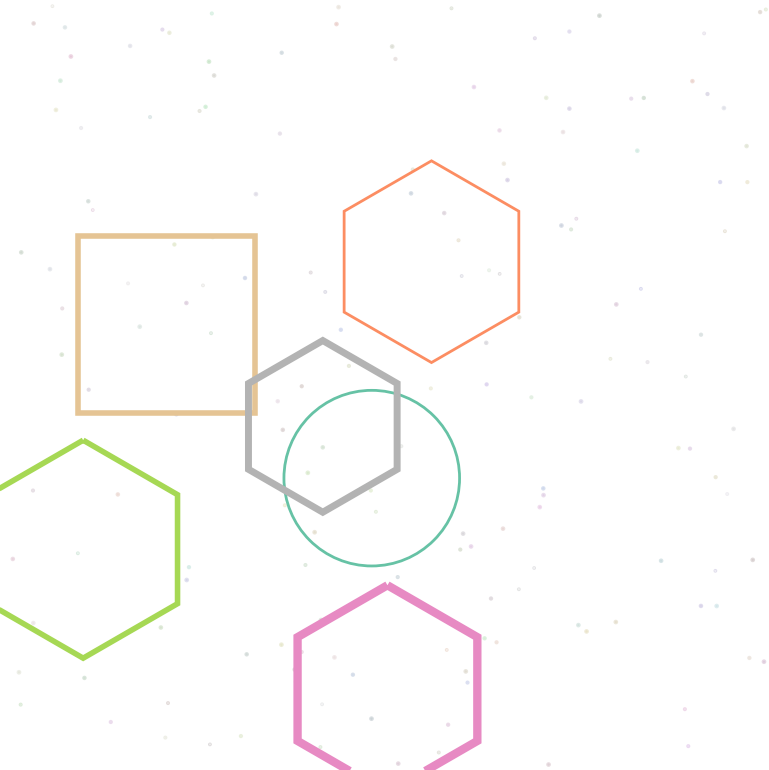[{"shape": "circle", "thickness": 1, "radius": 0.57, "center": [0.483, 0.379]}, {"shape": "hexagon", "thickness": 1, "radius": 0.65, "center": [0.56, 0.66]}, {"shape": "hexagon", "thickness": 3, "radius": 0.67, "center": [0.503, 0.105]}, {"shape": "hexagon", "thickness": 2, "radius": 0.71, "center": [0.108, 0.287]}, {"shape": "square", "thickness": 2, "radius": 0.58, "center": [0.216, 0.579]}, {"shape": "hexagon", "thickness": 2.5, "radius": 0.56, "center": [0.419, 0.446]}]